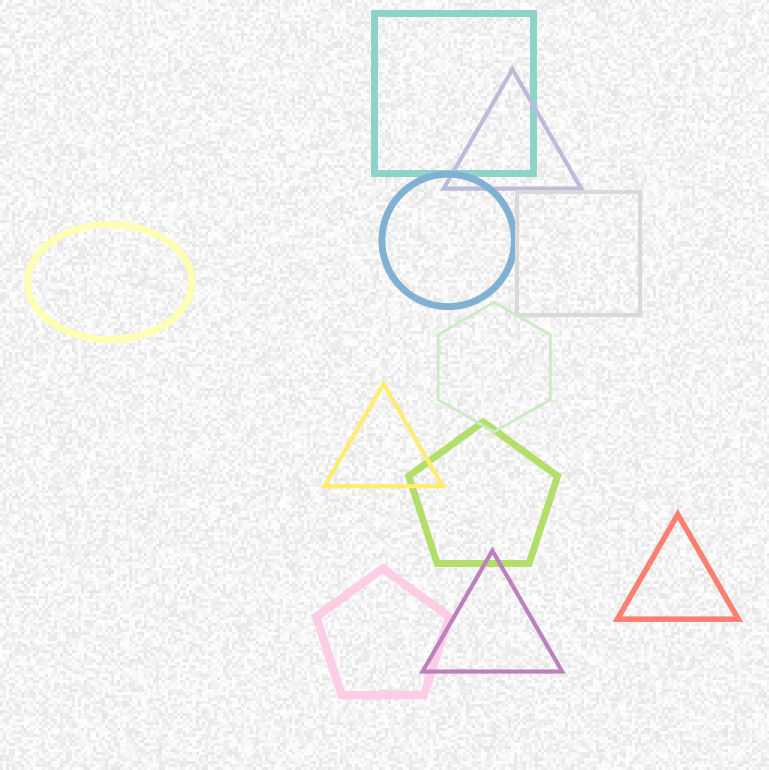[{"shape": "square", "thickness": 2.5, "radius": 0.52, "center": [0.589, 0.879]}, {"shape": "oval", "thickness": 2.5, "radius": 0.53, "center": [0.143, 0.634]}, {"shape": "triangle", "thickness": 1.5, "radius": 0.52, "center": [0.665, 0.807]}, {"shape": "triangle", "thickness": 2, "radius": 0.45, "center": [0.88, 0.241]}, {"shape": "circle", "thickness": 2.5, "radius": 0.43, "center": [0.582, 0.688]}, {"shape": "pentagon", "thickness": 2.5, "radius": 0.51, "center": [0.627, 0.35]}, {"shape": "pentagon", "thickness": 3, "radius": 0.45, "center": [0.497, 0.171]}, {"shape": "square", "thickness": 1.5, "radius": 0.4, "center": [0.751, 0.671]}, {"shape": "triangle", "thickness": 1.5, "radius": 0.52, "center": [0.639, 0.18]}, {"shape": "hexagon", "thickness": 1, "radius": 0.42, "center": [0.642, 0.523]}, {"shape": "triangle", "thickness": 1.5, "radius": 0.44, "center": [0.498, 0.413]}]